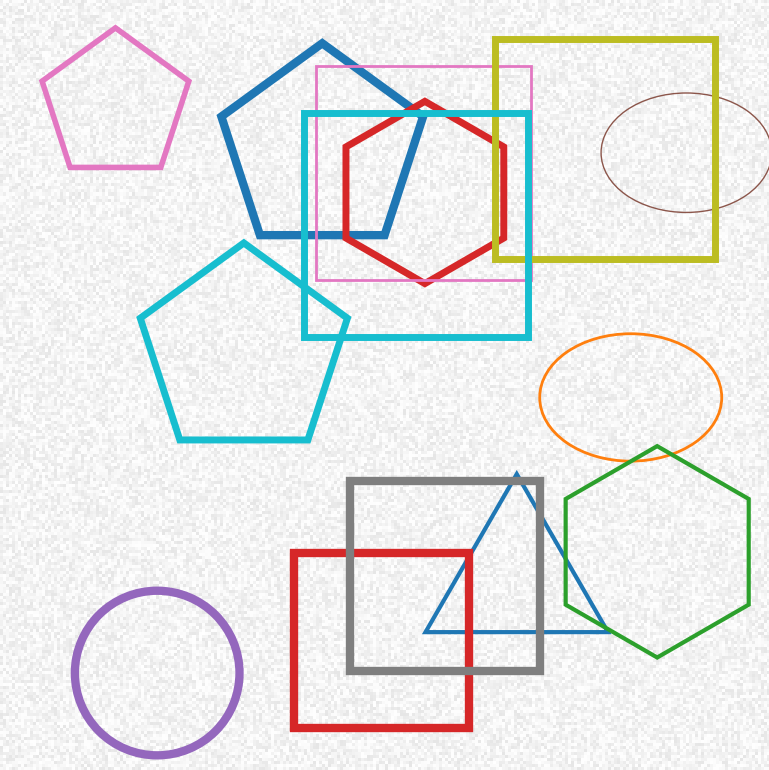[{"shape": "pentagon", "thickness": 3, "radius": 0.69, "center": [0.418, 0.806]}, {"shape": "triangle", "thickness": 1.5, "radius": 0.68, "center": [0.671, 0.247]}, {"shape": "oval", "thickness": 1, "radius": 0.59, "center": [0.819, 0.484]}, {"shape": "hexagon", "thickness": 1.5, "radius": 0.69, "center": [0.853, 0.283]}, {"shape": "hexagon", "thickness": 2.5, "radius": 0.59, "center": [0.552, 0.75]}, {"shape": "square", "thickness": 3, "radius": 0.57, "center": [0.496, 0.168]}, {"shape": "circle", "thickness": 3, "radius": 0.53, "center": [0.204, 0.126]}, {"shape": "oval", "thickness": 0.5, "radius": 0.55, "center": [0.891, 0.802]}, {"shape": "square", "thickness": 1, "radius": 0.7, "center": [0.55, 0.775]}, {"shape": "pentagon", "thickness": 2, "radius": 0.5, "center": [0.15, 0.864]}, {"shape": "square", "thickness": 3, "radius": 0.62, "center": [0.578, 0.252]}, {"shape": "square", "thickness": 2.5, "radius": 0.71, "center": [0.786, 0.806]}, {"shape": "square", "thickness": 2.5, "radius": 0.73, "center": [0.54, 0.708]}, {"shape": "pentagon", "thickness": 2.5, "radius": 0.71, "center": [0.317, 0.543]}]